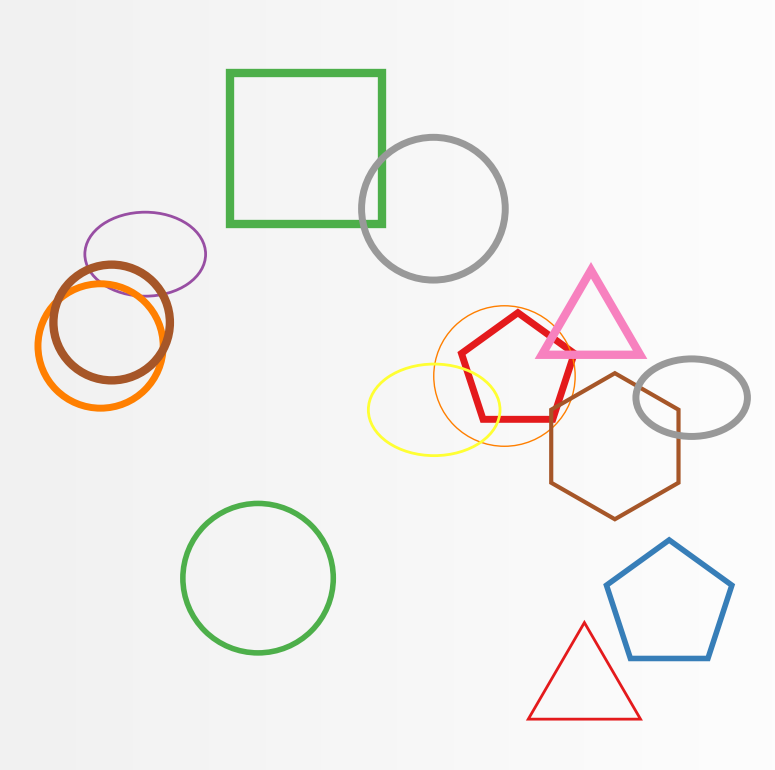[{"shape": "triangle", "thickness": 1, "radius": 0.42, "center": [0.754, 0.108]}, {"shape": "pentagon", "thickness": 2.5, "radius": 0.38, "center": [0.668, 0.517]}, {"shape": "pentagon", "thickness": 2, "radius": 0.43, "center": [0.863, 0.214]}, {"shape": "circle", "thickness": 2, "radius": 0.49, "center": [0.333, 0.249]}, {"shape": "square", "thickness": 3, "radius": 0.49, "center": [0.395, 0.807]}, {"shape": "oval", "thickness": 1, "radius": 0.39, "center": [0.187, 0.67]}, {"shape": "circle", "thickness": 0.5, "radius": 0.46, "center": [0.651, 0.512]}, {"shape": "circle", "thickness": 2.5, "radius": 0.4, "center": [0.13, 0.551]}, {"shape": "oval", "thickness": 1, "radius": 0.42, "center": [0.56, 0.468]}, {"shape": "hexagon", "thickness": 1.5, "radius": 0.47, "center": [0.793, 0.42]}, {"shape": "circle", "thickness": 3, "radius": 0.38, "center": [0.144, 0.581]}, {"shape": "triangle", "thickness": 3, "radius": 0.37, "center": [0.763, 0.576]}, {"shape": "circle", "thickness": 2.5, "radius": 0.46, "center": [0.559, 0.729]}, {"shape": "oval", "thickness": 2.5, "radius": 0.36, "center": [0.892, 0.484]}]